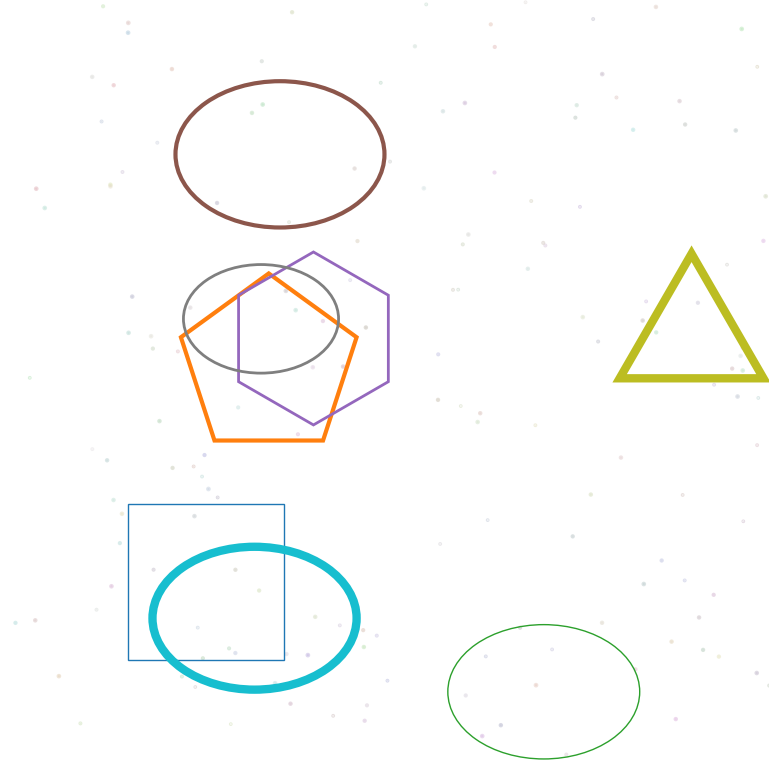[{"shape": "square", "thickness": 0.5, "radius": 0.51, "center": [0.268, 0.244]}, {"shape": "pentagon", "thickness": 1.5, "radius": 0.6, "center": [0.349, 0.525]}, {"shape": "oval", "thickness": 0.5, "radius": 0.62, "center": [0.706, 0.102]}, {"shape": "hexagon", "thickness": 1, "radius": 0.56, "center": [0.407, 0.56]}, {"shape": "oval", "thickness": 1.5, "radius": 0.68, "center": [0.364, 0.8]}, {"shape": "oval", "thickness": 1, "radius": 0.5, "center": [0.339, 0.586]}, {"shape": "triangle", "thickness": 3, "radius": 0.54, "center": [0.898, 0.563]}, {"shape": "oval", "thickness": 3, "radius": 0.66, "center": [0.331, 0.197]}]